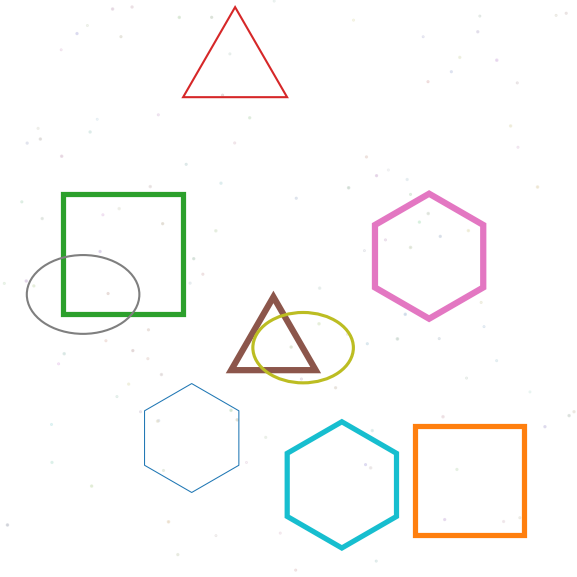[{"shape": "hexagon", "thickness": 0.5, "radius": 0.47, "center": [0.332, 0.241]}, {"shape": "square", "thickness": 2.5, "radius": 0.47, "center": [0.813, 0.168]}, {"shape": "square", "thickness": 2.5, "radius": 0.52, "center": [0.213, 0.559]}, {"shape": "triangle", "thickness": 1, "radius": 0.52, "center": [0.407, 0.883]}, {"shape": "triangle", "thickness": 3, "radius": 0.42, "center": [0.473, 0.4]}, {"shape": "hexagon", "thickness": 3, "radius": 0.54, "center": [0.743, 0.555]}, {"shape": "oval", "thickness": 1, "radius": 0.49, "center": [0.144, 0.489]}, {"shape": "oval", "thickness": 1.5, "radius": 0.44, "center": [0.525, 0.397]}, {"shape": "hexagon", "thickness": 2.5, "radius": 0.55, "center": [0.592, 0.16]}]